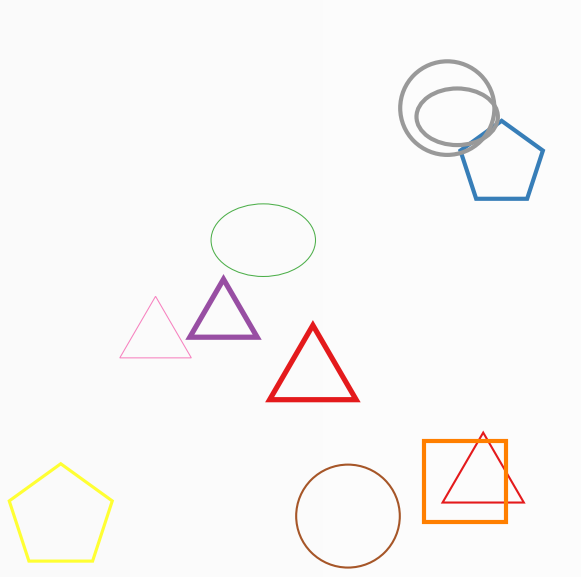[{"shape": "triangle", "thickness": 2.5, "radius": 0.43, "center": [0.538, 0.35]}, {"shape": "triangle", "thickness": 1, "radius": 0.4, "center": [0.831, 0.169]}, {"shape": "pentagon", "thickness": 2, "radius": 0.37, "center": [0.863, 0.715]}, {"shape": "oval", "thickness": 0.5, "radius": 0.45, "center": [0.453, 0.583]}, {"shape": "triangle", "thickness": 2.5, "radius": 0.33, "center": [0.385, 0.449]}, {"shape": "square", "thickness": 2, "radius": 0.35, "center": [0.8, 0.166]}, {"shape": "pentagon", "thickness": 1.5, "radius": 0.47, "center": [0.105, 0.103]}, {"shape": "circle", "thickness": 1, "radius": 0.45, "center": [0.599, 0.105]}, {"shape": "triangle", "thickness": 0.5, "radius": 0.36, "center": [0.268, 0.415]}, {"shape": "oval", "thickness": 2, "radius": 0.35, "center": [0.787, 0.797]}, {"shape": "circle", "thickness": 2, "radius": 0.41, "center": [0.77, 0.812]}]